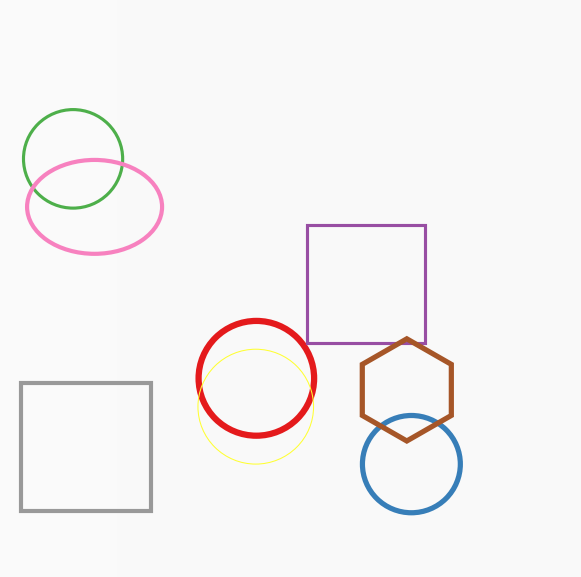[{"shape": "circle", "thickness": 3, "radius": 0.5, "center": [0.441, 0.344]}, {"shape": "circle", "thickness": 2.5, "radius": 0.42, "center": [0.708, 0.195]}, {"shape": "circle", "thickness": 1.5, "radius": 0.43, "center": [0.126, 0.724]}, {"shape": "square", "thickness": 1.5, "radius": 0.51, "center": [0.63, 0.508]}, {"shape": "circle", "thickness": 0.5, "radius": 0.5, "center": [0.44, 0.295]}, {"shape": "hexagon", "thickness": 2.5, "radius": 0.44, "center": [0.7, 0.324]}, {"shape": "oval", "thickness": 2, "radius": 0.58, "center": [0.163, 0.641]}, {"shape": "square", "thickness": 2, "radius": 0.56, "center": [0.148, 0.225]}]